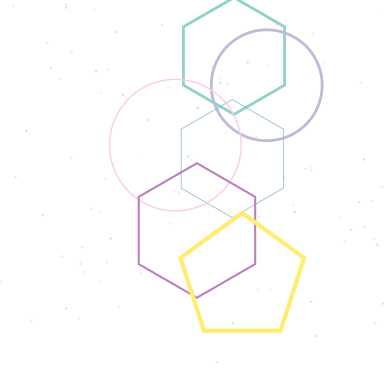[{"shape": "hexagon", "thickness": 2, "radius": 0.76, "center": [0.608, 0.855]}, {"shape": "circle", "thickness": 2, "radius": 0.72, "center": [0.693, 0.779]}, {"shape": "hexagon", "thickness": 0.5, "radius": 0.77, "center": [0.603, 0.588]}, {"shape": "circle", "thickness": 1, "radius": 0.85, "center": [0.455, 0.623]}, {"shape": "hexagon", "thickness": 1.5, "radius": 0.87, "center": [0.512, 0.401]}, {"shape": "pentagon", "thickness": 3, "radius": 0.85, "center": [0.629, 0.278]}]